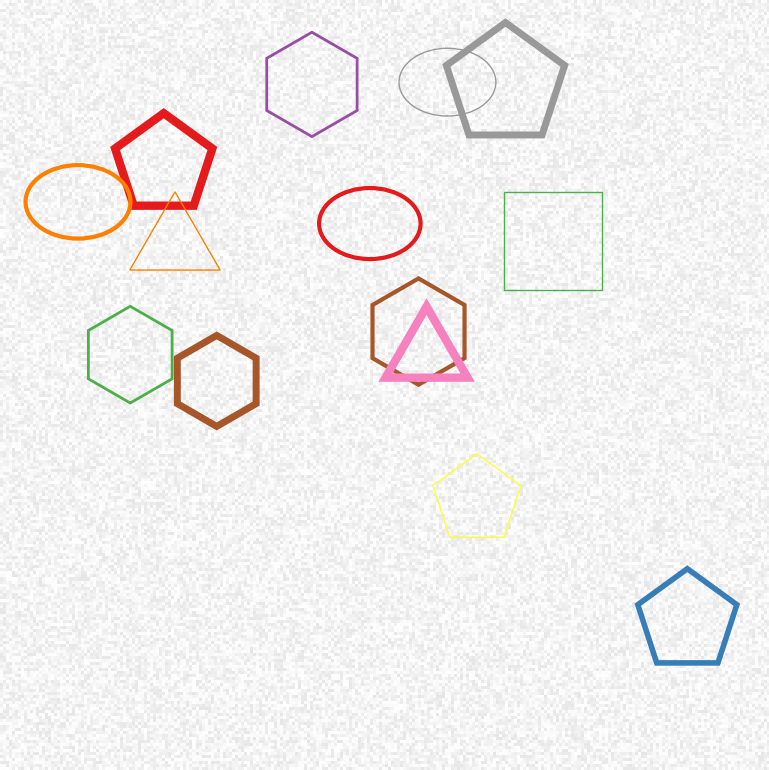[{"shape": "oval", "thickness": 1.5, "radius": 0.33, "center": [0.48, 0.71]}, {"shape": "pentagon", "thickness": 3, "radius": 0.33, "center": [0.213, 0.787]}, {"shape": "pentagon", "thickness": 2, "radius": 0.34, "center": [0.893, 0.194]}, {"shape": "hexagon", "thickness": 1, "radius": 0.31, "center": [0.169, 0.539]}, {"shape": "square", "thickness": 0.5, "radius": 0.32, "center": [0.718, 0.687]}, {"shape": "hexagon", "thickness": 1, "radius": 0.34, "center": [0.405, 0.89]}, {"shape": "oval", "thickness": 1.5, "radius": 0.34, "center": [0.101, 0.738]}, {"shape": "triangle", "thickness": 0.5, "radius": 0.34, "center": [0.227, 0.683]}, {"shape": "pentagon", "thickness": 0.5, "radius": 0.3, "center": [0.619, 0.351]}, {"shape": "hexagon", "thickness": 2.5, "radius": 0.3, "center": [0.281, 0.505]}, {"shape": "hexagon", "thickness": 1.5, "radius": 0.35, "center": [0.544, 0.569]}, {"shape": "triangle", "thickness": 3, "radius": 0.31, "center": [0.554, 0.54]}, {"shape": "oval", "thickness": 0.5, "radius": 0.31, "center": [0.581, 0.893]}, {"shape": "pentagon", "thickness": 2.5, "radius": 0.4, "center": [0.656, 0.89]}]